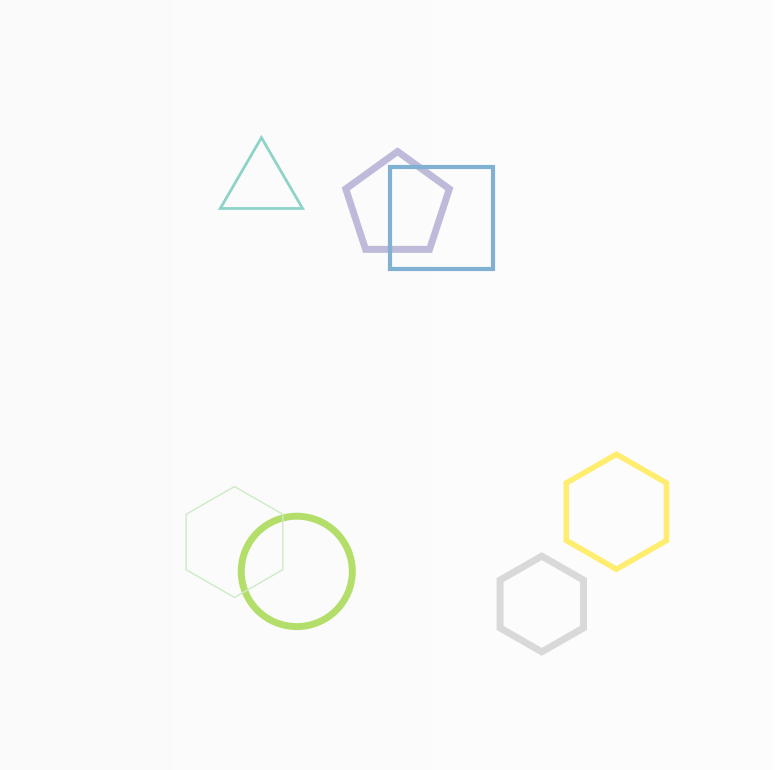[{"shape": "triangle", "thickness": 1, "radius": 0.31, "center": [0.337, 0.76]}, {"shape": "pentagon", "thickness": 2.5, "radius": 0.35, "center": [0.513, 0.733]}, {"shape": "square", "thickness": 1.5, "radius": 0.33, "center": [0.57, 0.717]}, {"shape": "circle", "thickness": 2.5, "radius": 0.36, "center": [0.383, 0.258]}, {"shape": "hexagon", "thickness": 2.5, "radius": 0.31, "center": [0.699, 0.216]}, {"shape": "hexagon", "thickness": 0.5, "radius": 0.36, "center": [0.303, 0.296]}, {"shape": "hexagon", "thickness": 2, "radius": 0.37, "center": [0.795, 0.335]}]